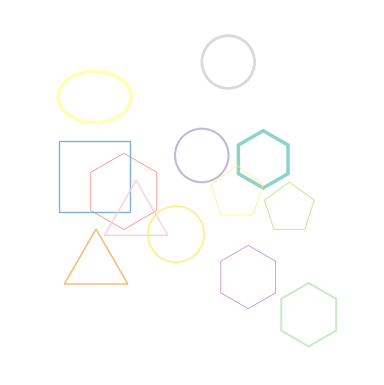[{"shape": "hexagon", "thickness": 2.5, "radius": 0.37, "center": [0.684, 0.586]}, {"shape": "oval", "thickness": 2.5, "radius": 0.47, "center": [0.246, 0.748]}, {"shape": "circle", "thickness": 1.5, "radius": 0.35, "center": [0.524, 0.596]}, {"shape": "hexagon", "thickness": 0.5, "radius": 0.5, "center": [0.322, 0.503]}, {"shape": "square", "thickness": 1, "radius": 0.46, "center": [0.247, 0.542]}, {"shape": "triangle", "thickness": 1, "radius": 0.48, "center": [0.25, 0.31]}, {"shape": "pentagon", "thickness": 0.5, "radius": 0.34, "center": [0.752, 0.459]}, {"shape": "triangle", "thickness": 1, "radius": 0.48, "center": [0.354, 0.436]}, {"shape": "circle", "thickness": 2, "radius": 0.34, "center": [0.593, 0.839]}, {"shape": "hexagon", "thickness": 0.5, "radius": 0.41, "center": [0.645, 0.28]}, {"shape": "hexagon", "thickness": 1.5, "radius": 0.41, "center": [0.802, 0.183]}, {"shape": "pentagon", "thickness": 0.5, "radius": 0.36, "center": [0.616, 0.499]}, {"shape": "circle", "thickness": 1, "radius": 0.36, "center": [0.457, 0.392]}]